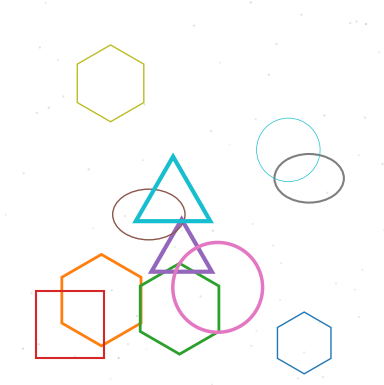[{"shape": "hexagon", "thickness": 1, "radius": 0.4, "center": [0.79, 0.109]}, {"shape": "hexagon", "thickness": 2, "radius": 0.59, "center": [0.263, 0.22]}, {"shape": "hexagon", "thickness": 2, "radius": 0.59, "center": [0.466, 0.198]}, {"shape": "square", "thickness": 1.5, "radius": 0.44, "center": [0.182, 0.158]}, {"shape": "triangle", "thickness": 3, "radius": 0.45, "center": [0.472, 0.34]}, {"shape": "oval", "thickness": 1, "radius": 0.47, "center": [0.387, 0.443]}, {"shape": "circle", "thickness": 2.5, "radius": 0.58, "center": [0.565, 0.254]}, {"shape": "oval", "thickness": 1.5, "radius": 0.45, "center": [0.803, 0.537]}, {"shape": "hexagon", "thickness": 1, "radius": 0.5, "center": [0.287, 0.784]}, {"shape": "triangle", "thickness": 3, "radius": 0.56, "center": [0.45, 0.481]}, {"shape": "circle", "thickness": 0.5, "radius": 0.41, "center": [0.749, 0.611]}]